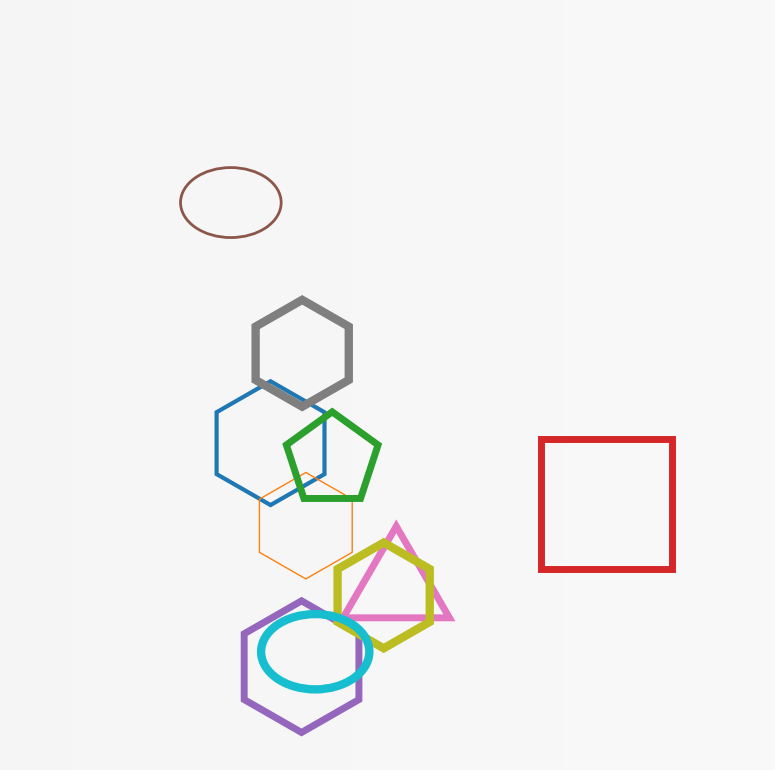[{"shape": "hexagon", "thickness": 1.5, "radius": 0.4, "center": [0.349, 0.424]}, {"shape": "hexagon", "thickness": 0.5, "radius": 0.35, "center": [0.395, 0.317]}, {"shape": "pentagon", "thickness": 2.5, "radius": 0.31, "center": [0.429, 0.403]}, {"shape": "square", "thickness": 2.5, "radius": 0.42, "center": [0.783, 0.346]}, {"shape": "hexagon", "thickness": 2.5, "radius": 0.43, "center": [0.389, 0.134]}, {"shape": "oval", "thickness": 1, "radius": 0.32, "center": [0.298, 0.737]}, {"shape": "triangle", "thickness": 2.5, "radius": 0.4, "center": [0.511, 0.237]}, {"shape": "hexagon", "thickness": 3, "radius": 0.35, "center": [0.39, 0.541]}, {"shape": "hexagon", "thickness": 3, "radius": 0.34, "center": [0.495, 0.227]}, {"shape": "oval", "thickness": 3, "radius": 0.35, "center": [0.407, 0.154]}]